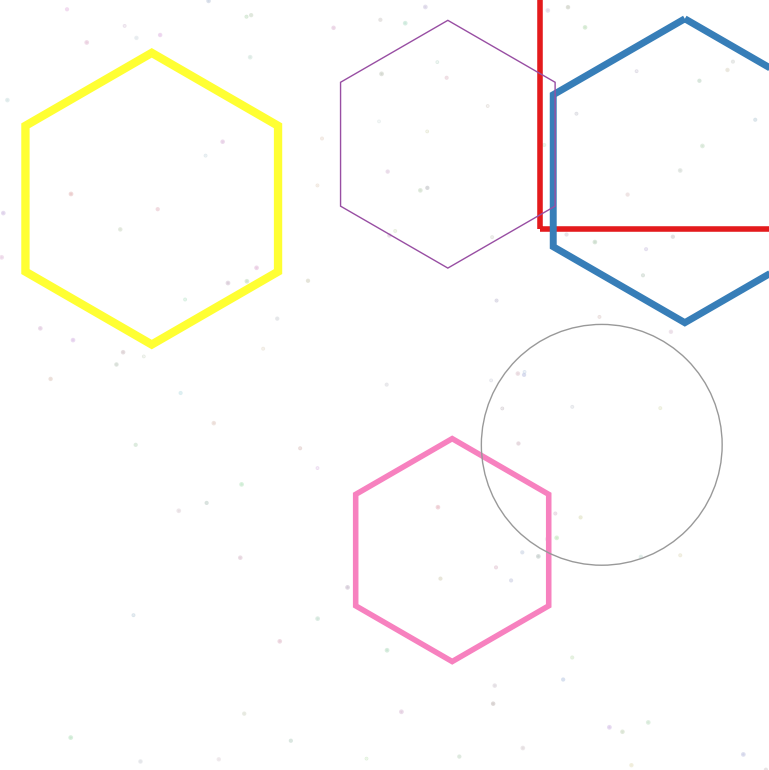[{"shape": "square", "thickness": 2, "radius": 0.98, "center": [0.896, 0.899]}, {"shape": "hexagon", "thickness": 2.5, "radius": 0.99, "center": [0.889, 0.778]}, {"shape": "hexagon", "thickness": 0.5, "radius": 0.8, "center": [0.582, 0.813]}, {"shape": "hexagon", "thickness": 3, "radius": 0.95, "center": [0.197, 0.742]}, {"shape": "hexagon", "thickness": 2, "radius": 0.72, "center": [0.587, 0.286]}, {"shape": "circle", "thickness": 0.5, "radius": 0.78, "center": [0.781, 0.422]}]